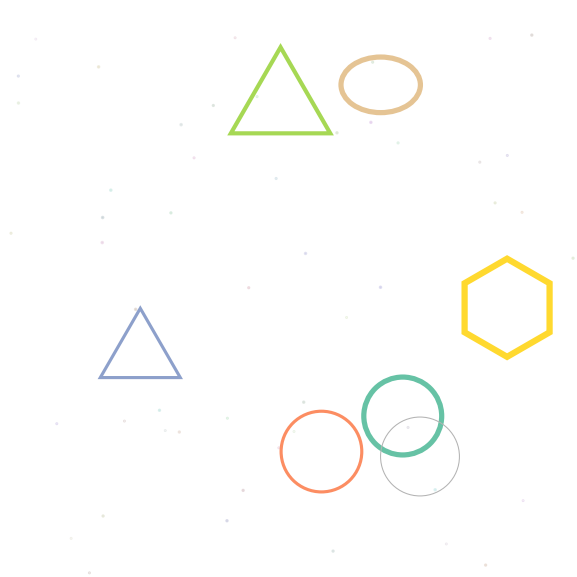[{"shape": "circle", "thickness": 2.5, "radius": 0.34, "center": [0.697, 0.279]}, {"shape": "circle", "thickness": 1.5, "radius": 0.35, "center": [0.557, 0.217]}, {"shape": "triangle", "thickness": 1.5, "radius": 0.4, "center": [0.243, 0.385]}, {"shape": "triangle", "thickness": 2, "radius": 0.5, "center": [0.486, 0.818]}, {"shape": "hexagon", "thickness": 3, "radius": 0.42, "center": [0.878, 0.466]}, {"shape": "oval", "thickness": 2.5, "radius": 0.34, "center": [0.659, 0.852]}, {"shape": "circle", "thickness": 0.5, "radius": 0.34, "center": [0.727, 0.209]}]